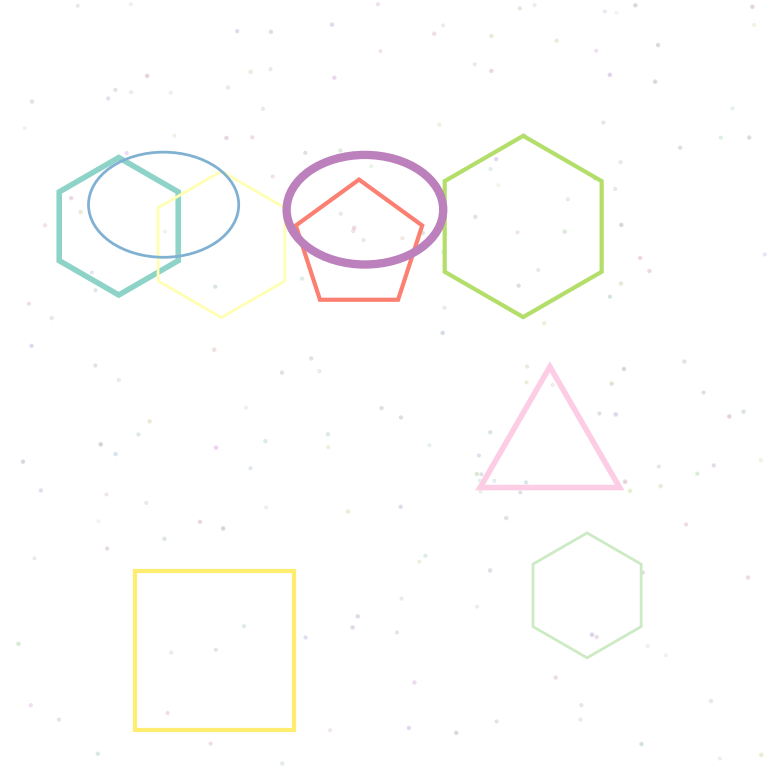[{"shape": "hexagon", "thickness": 2, "radius": 0.45, "center": [0.154, 0.706]}, {"shape": "hexagon", "thickness": 1, "radius": 0.48, "center": [0.288, 0.683]}, {"shape": "pentagon", "thickness": 1.5, "radius": 0.43, "center": [0.466, 0.68]}, {"shape": "oval", "thickness": 1, "radius": 0.49, "center": [0.212, 0.734]}, {"shape": "hexagon", "thickness": 1.5, "radius": 0.59, "center": [0.679, 0.706]}, {"shape": "triangle", "thickness": 2, "radius": 0.52, "center": [0.714, 0.419]}, {"shape": "oval", "thickness": 3, "radius": 0.51, "center": [0.474, 0.728]}, {"shape": "hexagon", "thickness": 1, "radius": 0.41, "center": [0.762, 0.227]}, {"shape": "square", "thickness": 1.5, "radius": 0.52, "center": [0.279, 0.155]}]